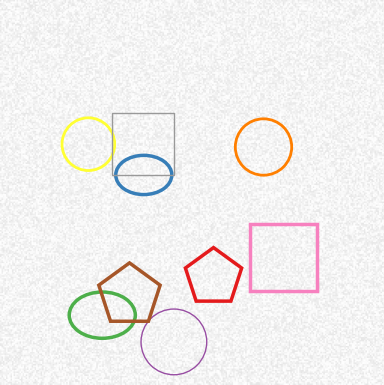[{"shape": "pentagon", "thickness": 2.5, "radius": 0.38, "center": [0.555, 0.28]}, {"shape": "oval", "thickness": 2.5, "radius": 0.36, "center": [0.373, 0.546]}, {"shape": "oval", "thickness": 2.5, "radius": 0.43, "center": [0.266, 0.181]}, {"shape": "circle", "thickness": 1, "radius": 0.43, "center": [0.452, 0.112]}, {"shape": "circle", "thickness": 2, "radius": 0.37, "center": [0.684, 0.618]}, {"shape": "circle", "thickness": 2, "radius": 0.34, "center": [0.229, 0.626]}, {"shape": "pentagon", "thickness": 2.5, "radius": 0.42, "center": [0.336, 0.233]}, {"shape": "square", "thickness": 2.5, "radius": 0.43, "center": [0.737, 0.331]}, {"shape": "square", "thickness": 1, "radius": 0.4, "center": [0.372, 0.627]}]